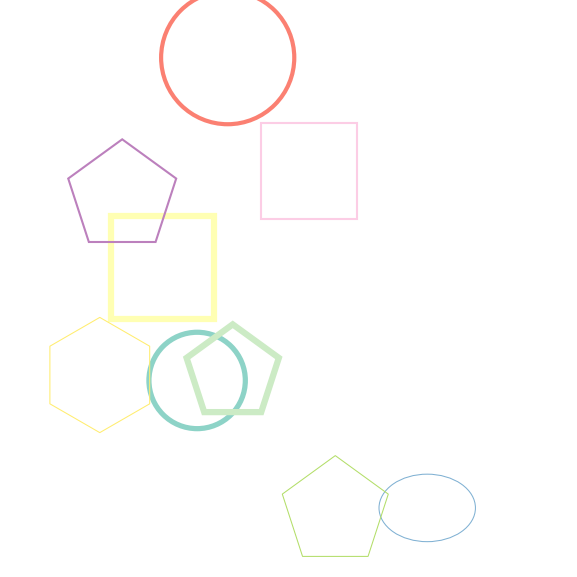[{"shape": "circle", "thickness": 2.5, "radius": 0.42, "center": [0.341, 0.34]}, {"shape": "square", "thickness": 3, "radius": 0.45, "center": [0.281, 0.536]}, {"shape": "circle", "thickness": 2, "radius": 0.58, "center": [0.394, 0.899]}, {"shape": "oval", "thickness": 0.5, "radius": 0.42, "center": [0.74, 0.12]}, {"shape": "pentagon", "thickness": 0.5, "radius": 0.48, "center": [0.581, 0.114]}, {"shape": "square", "thickness": 1, "radius": 0.42, "center": [0.535, 0.704]}, {"shape": "pentagon", "thickness": 1, "radius": 0.49, "center": [0.212, 0.66]}, {"shape": "pentagon", "thickness": 3, "radius": 0.42, "center": [0.403, 0.353]}, {"shape": "hexagon", "thickness": 0.5, "radius": 0.5, "center": [0.173, 0.35]}]